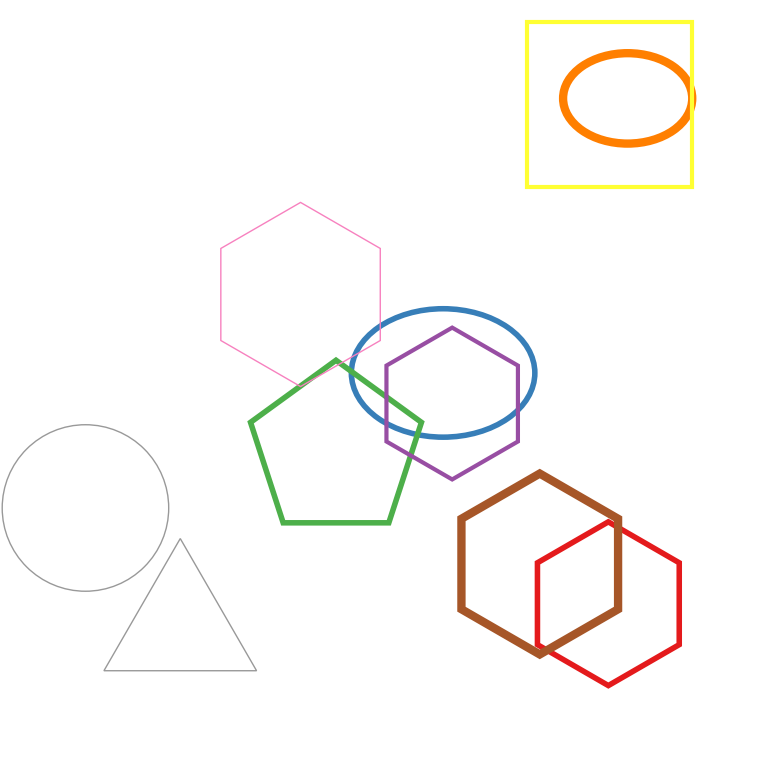[{"shape": "hexagon", "thickness": 2, "radius": 0.53, "center": [0.79, 0.216]}, {"shape": "oval", "thickness": 2, "radius": 0.6, "center": [0.575, 0.516]}, {"shape": "pentagon", "thickness": 2, "radius": 0.58, "center": [0.436, 0.415]}, {"shape": "hexagon", "thickness": 1.5, "radius": 0.49, "center": [0.587, 0.476]}, {"shape": "oval", "thickness": 3, "radius": 0.42, "center": [0.815, 0.872]}, {"shape": "square", "thickness": 1.5, "radius": 0.54, "center": [0.791, 0.864]}, {"shape": "hexagon", "thickness": 3, "radius": 0.59, "center": [0.701, 0.268]}, {"shape": "hexagon", "thickness": 0.5, "radius": 0.6, "center": [0.39, 0.618]}, {"shape": "circle", "thickness": 0.5, "radius": 0.54, "center": [0.111, 0.34]}, {"shape": "triangle", "thickness": 0.5, "radius": 0.57, "center": [0.234, 0.186]}]